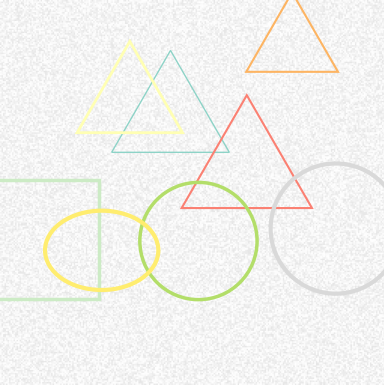[{"shape": "triangle", "thickness": 1, "radius": 0.88, "center": [0.443, 0.693]}, {"shape": "triangle", "thickness": 2, "radius": 0.79, "center": [0.337, 0.734]}, {"shape": "triangle", "thickness": 1.5, "radius": 0.98, "center": [0.641, 0.557]}, {"shape": "triangle", "thickness": 1.5, "radius": 0.69, "center": [0.759, 0.882]}, {"shape": "circle", "thickness": 2.5, "radius": 0.76, "center": [0.515, 0.374]}, {"shape": "circle", "thickness": 3, "radius": 0.85, "center": [0.872, 0.406]}, {"shape": "square", "thickness": 2.5, "radius": 0.77, "center": [0.101, 0.377]}, {"shape": "oval", "thickness": 3, "radius": 0.74, "center": [0.264, 0.35]}]